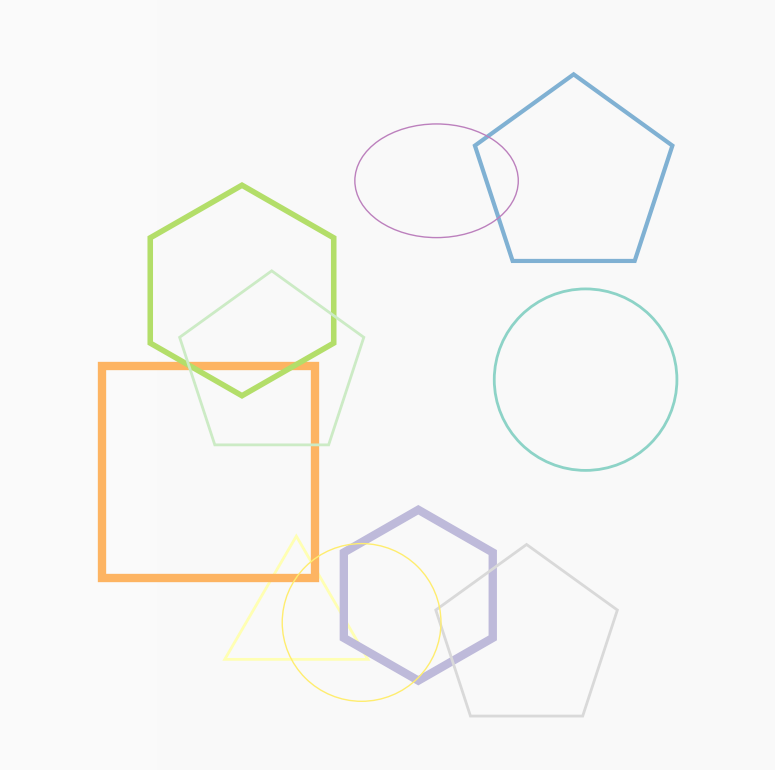[{"shape": "circle", "thickness": 1, "radius": 0.59, "center": [0.756, 0.507]}, {"shape": "triangle", "thickness": 1, "radius": 0.53, "center": [0.382, 0.197]}, {"shape": "hexagon", "thickness": 3, "radius": 0.55, "center": [0.54, 0.227]}, {"shape": "pentagon", "thickness": 1.5, "radius": 0.67, "center": [0.74, 0.769]}, {"shape": "square", "thickness": 3, "radius": 0.69, "center": [0.269, 0.387]}, {"shape": "hexagon", "thickness": 2, "radius": 0.68, "center": [0.312, 0.623]}, {"shape": "pentagon", "thickness": 1, "radius": 0.62, "center": [0.679, 0.17]}, {"shape": "oval", "thickness": 0.5, "radius": 0.53, "center": [0.563, 0.765]}, {"shape": "pentagon", "thickness": 1, "radius": 0.62, "center": [0.351, 0.523]}, {"shape": "circle", "thickness": 0.5, "radius": 0.51, "center": [0.467, 0.192]}]